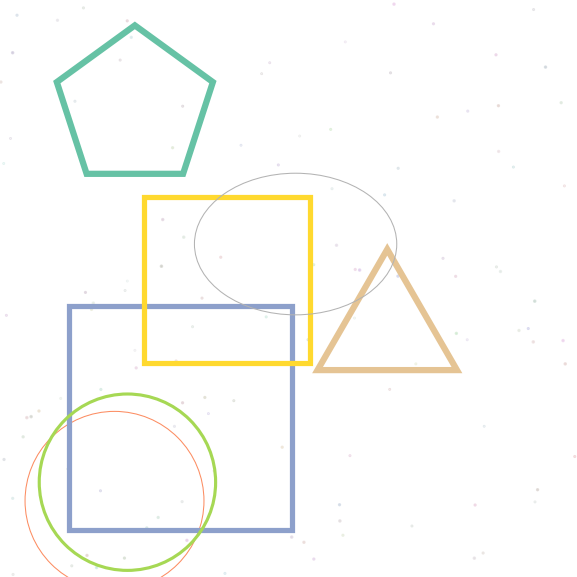[{"shape": "pentagon", "thickness": 3, "radius": 0.71, "center": [0.233, 0.813]}, {"shape": "circle", "thickness": 0.5, "radius": 0.77, "center": [0.198, 0.132]}, {"shape": "square", "thickness": 2.5, "radius": 0.97, "center": [0.313, 0.276]}, {"shape": "circle", "thickness": 1.5, "radius": 0.76, "center": [0.221, 0.164]}, {"shape": "square", "thickness": 2.5, "radius": 0.72, "center": [0.393, 0.514]}, {"shape": "triangle", "thickness": 3, "radius": 0.7, "center": [0.671, 0.428]}, {"shape": "oval", "thickness": 0.5, "radius": 0.88, "center": [0.512, 0.577]}]